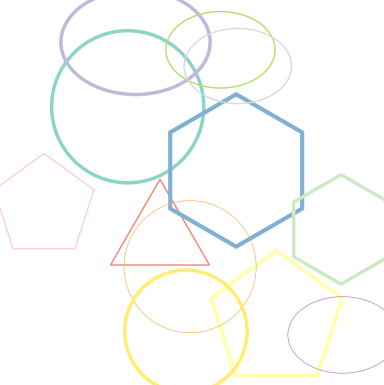[{"shape": "circle", "thickness": 2.5, "radius": 0.99, "center": [0.332, 0.723]}, {"shape": "pentagon", "thickness": 3, "radius": 0.9, "center": [0.718, 0.17]}, {"shape": "oval", "thickness": 2.5, "radius": 0.97, "center": [0.352, 0.89]}, {"shape": "triangle", "thickness": 1, "radius": 0.74, "center": [0.416, 0.386]}, {"shape": "hexagon", "thickness": 3, "radius": 0.99, "center": [0.613, 0.557]}, {"shape": "circle", "thickness": 0.5, "radius": 0.86, "center": [0.494, 0.307]}, {"shape": "oval", "thickness": 1, "radius": 0.71, "center": [0.573, 0.871]}, {"shape": "pentagon", "thickness": 1, "radius": 0.68, "center": [0.114, 0.465]}, {"shape": "oval", "thickness": 1, "radius": 0.7, "center": [0.618, 0.828]}, {"shape": "oval", "thickness": 0.5, "radius": 0.71, "center": [0.89, 0.13]}, {"shape": "hexagon", "thickness": 2.5, "radius": 0.71, "center": [0.886, 0.404]}, {"shape": "circle", "thickness": 2.5, "radius": 0.8, "center": [0.483, 0.139]}]